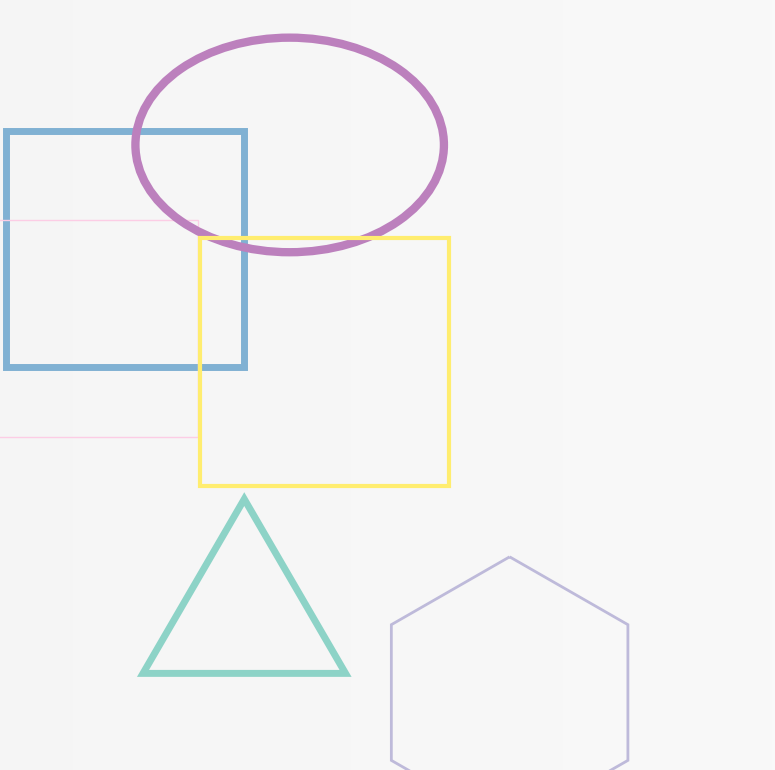[{"shape": "triangle", "thickness": 2.5, "radius": 0.75, "center": [0.315, 0.201]}, {"shape": "hexagon", "thickness": 1, "radius": 0.88, "center": [0.658, 0.101]}, {"shape": "square", "thickness": 2.5, "radius": 0.77, "center": [0.162, 0.676]}, {"shape": "square", "thickness": 0.5, "radius": 0.7, "center": [0.114, 0.573]}, {"shape": "oval", "thickness": 3, "radius": 1.0, "center": [0.374, 0.812]}, {"shape": "square", "thickness": 1.5, "radius": 0.8, "center": [0.419, 0.53]}]